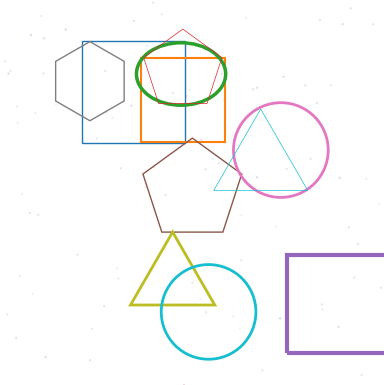[{"shape": "square", "thickness": 1, "radius": 0.67, "center": [0.346, 0.761]}, {"shape": "square", "thickness": 1.5, "radius": 0.55, "center": [0.475, 0.74]}, {"shape": "oval", "thickness": 2.5, "radius": 0.58, "center": [0.47, 0.808]}, {"shape": "pentagon", "thickness": 0.5, "radius": 0.53, "center": [0.475, 0.818]}, {"shape": "square", "thickness": 3, "radius": 0.64, "center": [0.874, 0.21]}, {"shape": "pentagon", "thickness": 1, "radius": 0.67, "center": [0.5, 0.506]}, {"shape": "circle", "thickness": 2, "radius": 0.62, "center": [0.729, 0.61]}, {"shape": "hexagon", "thickness": 1, "radius": 0.51, "center": [0.233, 0.789]}, {"shape": "triangle", "thickness": 2, "radius": 0.63, "center": [0.448, 0.271]}, {"shape": "triangle", "thickness": 0.5, "radius": 0.71, "center": [0.677, 0.576]}, {"shape": "circle", "thickness": 2, "radius": 0.61, "center": [0.542, 0.19]}]